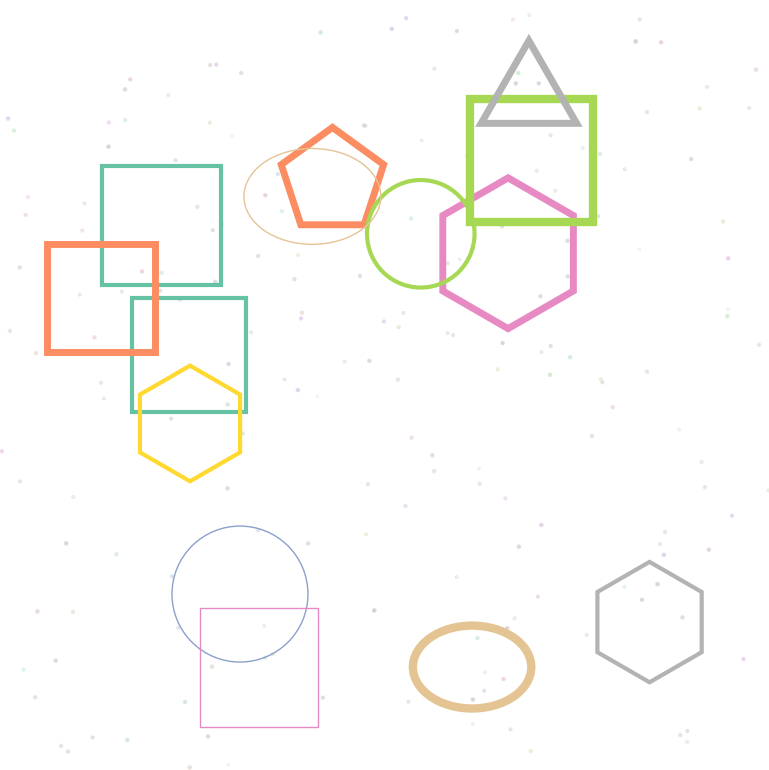[{"shape": "square", "thickness": 1.5, "radius": 0.39, "center": [0.21, 0.707]}, {"shape": "square", "thickness": 1.5, "radius": 0.37, "center": [0.245, 0.539]}, {"shape": "pentagon", "thickness": 2.5, "radius": 0.35, "center": [0.432, 0.765]}, {"shape": "square", "thickness": 2.5, "radius": 0.35, "center": [0.131, 0.613]}, {"shape": "circle", "thickness": 0.5, "radius": 0.44, "center": [0.312, 0.228]}, {"shape": "square", "thickness": 0.5, "radius": 0.38, "center": [0.336, 0.133]}, {"shape": "hexagon", "thickness": 2.5, "radius": 0.49, "center": [0.66, 0.671]}, {"shape": "square", "thickness": 3, "radius": 0.4, "center": [0.691, 0.791]}, {"shape": "circle", "thickness": 1.5, "radius": 0.35, "center": [0.546, 0.696]}, {"shape": "hexagon", "thickness": 1.5, "radius": 0.38, "center": [0.247, 0.45]}, {"shape": "oval", "thickness": 3, "radius": 0.38, "center": [0.613, 0.134]}, {"shape": "oval", "thickness": 0.5, "radius": 0.44, "center": [0.406, 0.745]}, {"shape": "triangle", "thickness": 2.5, "radius": 0.36, "center": [0.687, 0.876]}, {"shape": "hexagon", "thickness": 1.5, "radius": 0.39, "center": [0.844, 0.192]}]